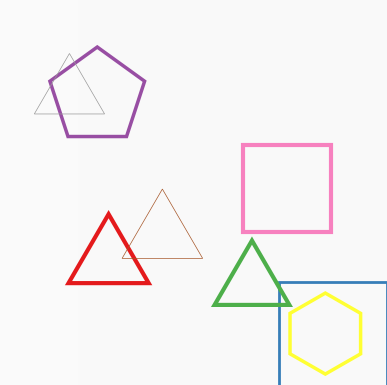[{"shape": "triangle", "thickness": 3, "radius": 0.6, "center": [0.28, 0.324]}, {"shape": "square", "thickness": 2, "radius": 0.7, "center": [0.86, 0.128]}, {"shape": "triangle", "thickness": 3, "radius": 0.56, "center": [0.65, 0.264]}, {"shape": "pentagon", "thickness": 2.5, "radius": 0.64, "center": [0.251, 0.749]}, {"shape": "hexagon", "thickness": 2.5, "radius": 0.53, "center": [0.84, 0.134]}, {"shape": "triangle", "thickness": 0.5, "radius": 0.6, "center": [0.419, 0.389]}, {"shape": "square", "thickness": 3, "radius": 0.57, "center": [0.741, 0.51]}, {"shape": "triangle", "thickness": 0.5, "radius": 0.52, "center": [0.179, 0.756]}]